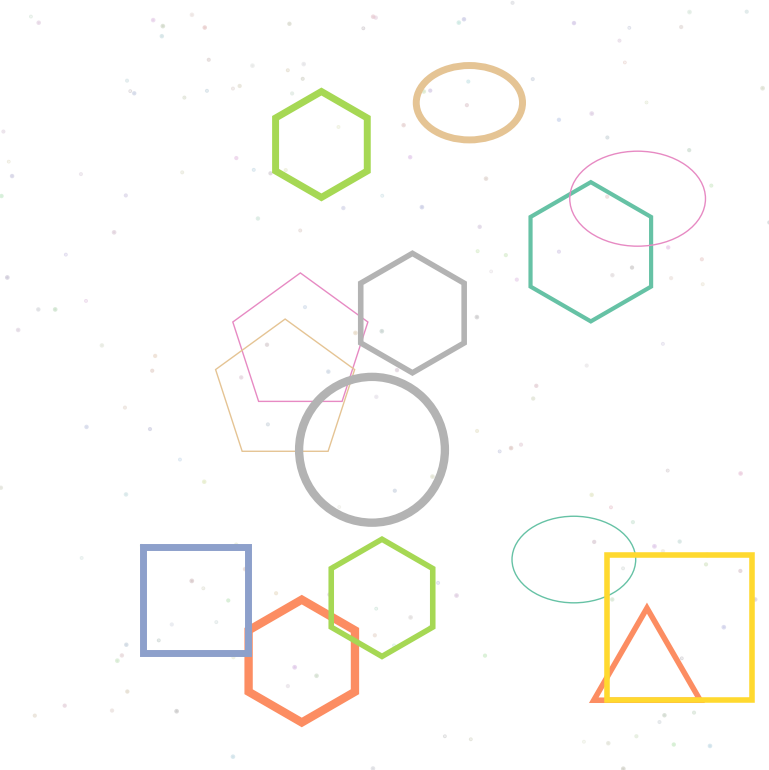[{"shape": "hexagon", "thickness": 1.5, "radius": 0.45, "center": [0.767, 0.673]}, {"shape": "oval", "thickness": 0.5, "radius": 0.4, "center": [0.745, 0.273]}, {"shape": "hexagon", "thickness": 3, "radius": 0.4, "center": [0.392, 0.142]}, {"shape": "triangle", "thickness": 2, "radius": 0.4, "center": [0.84, 0.13]}, {"shape": "square", "thickness": 2.5, "radius": 0.34, "center": [0.254, 0.221]}, {"shape": "pentagon", "thickness": 0.5, "radius": 0.46, "center": [0.39, 0.553]}, {"shape": "oval", "thickness": 0.5, "radius": 0.44, "center": [0.828, 0.742]}, {"shape": "hexagon", "thickness": 2.5, "radius": 0.34, "center": [0.417, 0.812]}, {"shape": "hexagon", "thickness": 2, "radius": 0.38, "center": [0.496, 0.224]}, {"shape": "square", "thickness": 2, "radius": 0.47, "center": [0.882, 0.185]}, {"shape": "oval", "thickness": 2.5, "radius": 0.35, "center": [0.61, 0.867]}, {"shape": "pentagon", "thickness": 0.5, "radius": 0.47, "center": [0.37, 0.491]}, {"shape": "circle", "thickness": 3, "radius": 0.47, "center": [0.483, 0.416]}, {"shape": "hexagon", "thickness": 2, "radius": 0.39, "center": [0.536, 0.593]}]